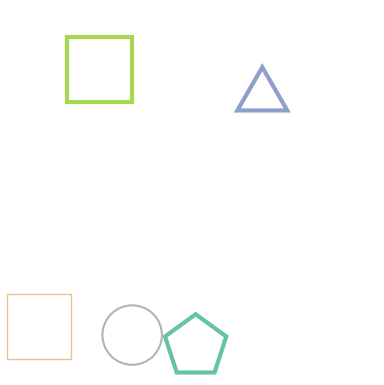[{"shape": "pentagon", "thickness": 3, "radius": 0.42, "center": [0.508, 0.1]}, {"shape": "triangle", "thickness": 3, "radius": 0.37, "center": [0.681, 0.751]}, {"shape": "square", "thickness": 3, "radius": 0.43, "center": [0.259, 0.819]}, {"shape": "square", "thickness": 1, "radius": 0.42, "center": [0.102, 0.152]}, {"shape": "circle", "thickness": 1.5, "radius": 0.39, "center": [0.343, 0.13]}]